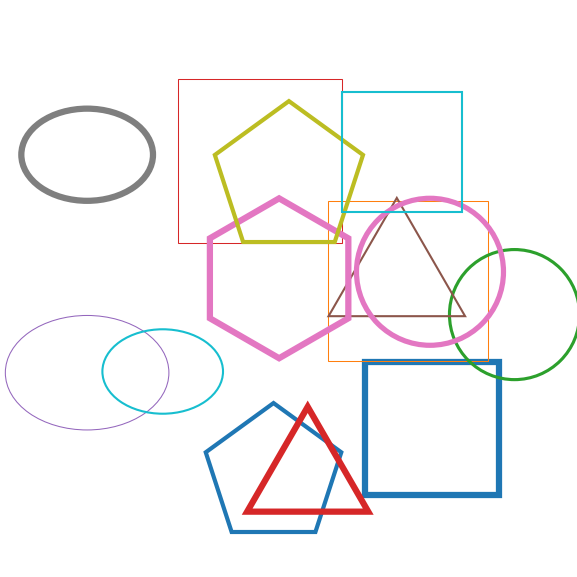[{"shape": "square", "thickness": 3, "radius": 0.58, "center": [0.748, 0.257]}, {"shape": "pentagon", "thickness": 2, "radius": 0.62, "center": [0.474, 0.178]}, {"shape": "square", "thickness": 0.5, "radius": 0.69, "center": [0.706, 0.513]}, {"shape": "circle", "thickness": 1.5, "radius": 0.56, "center": [0.891, 0.454]}, {"shape": "triangle", "thickness": 3, "radius": 0.61, "center": [0.533, 0.174]}, {"shape": "square", "thickness": 0.5, "radius": 0.71, "center": [0.45, 0.721]}, {"shape": "oval", "thickness": 0.5, "radius": 0.71, "center": [0.151, 0.354]}, {"shape": "triangle", "thickness": 1, "radius": 0.68, "center": [0.687, 0.52]}, {"shape": "hexagon", "thickness": 3, "radius": 0.69, "center": [0.483, 0.517]}, {"shape": "circle", "thickness": 2.5, "radius": 0.64, "center": [0.745, 0.529]}, {"shape": "oval", "thickness": 3, "radius": 0.57, "center": [0.151, 0.731]}, {"shape": "pentagon", "thickness": 2, "radius": 0.67, "center": [0.5, 0.689]}, {"shape": "oval", "thickness": 1, "radius": 0.52, "center": [0.282, 0.356]}, {"shape": "square", "thickness": 1, "radius": 0.52, "center": [0.696, 0.736]}]